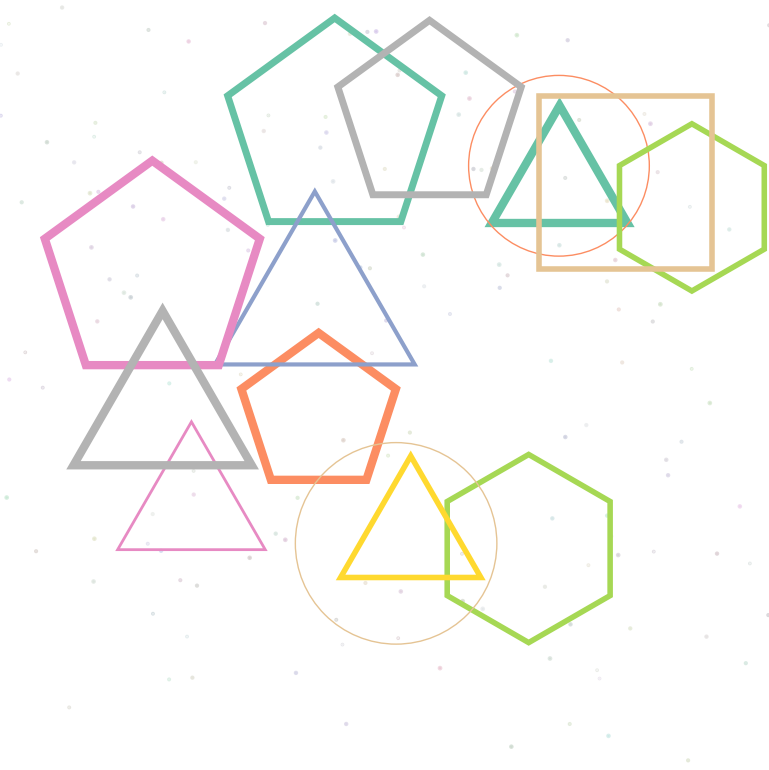[{"shape": "pentagon", "thickness": 2.5, "radius": 0.73, "center": [0.435, 0.83]}, {"shape": "triangle", "thickness": 3, "radius": 0.51, "center": [0.727, 0.761]}, {"shape": "pentagon", "thickness": 3, "radius": 0.53, "center": [0.414, 0.462]}, {"shape": "circle", "thickness": 0.5, "radius": 0.59, "center": [0.726, 0.785]}, {"shape": "triangle", "thickness": 1.5, "radius": 0.75, "center": [0.409, 0.602]}, {"shape": "triangle", "thickness": 1, "radius": 0.55, "center": [0.249, 0.341]}, {"shape": "pentagon", "thickness": 3, "radius": 0.73, "center": [0.198, 0.645]}, {"shape": "hexagon", "thickness": 2, "radius": 0.61, "center": [0.687, 0.288]}, {"shape": "hexagon", "thickness": 2, "radius": 0.54, "center": [0.899, 0.731]}, {"shape": "triangle", "thickness": 2, "radius": 0.53, "center": [0.533, 0.303]}, {"shape": "circle", "thickness": 0.5, "radius": 0.65, "center": [0.514, 0.294]}, {"shape": "square", "thickness": 2, "radius": 0.56, "center": [0.812, 0.763]}, {"shape": "triangle", "thickness": 3, "radius": 0.67, "center": [0.211, 0.463]}, {"shape": "pentagon", "thickness": 2.5, "radius": 0.63, "center": [0.558, 0.848]}]